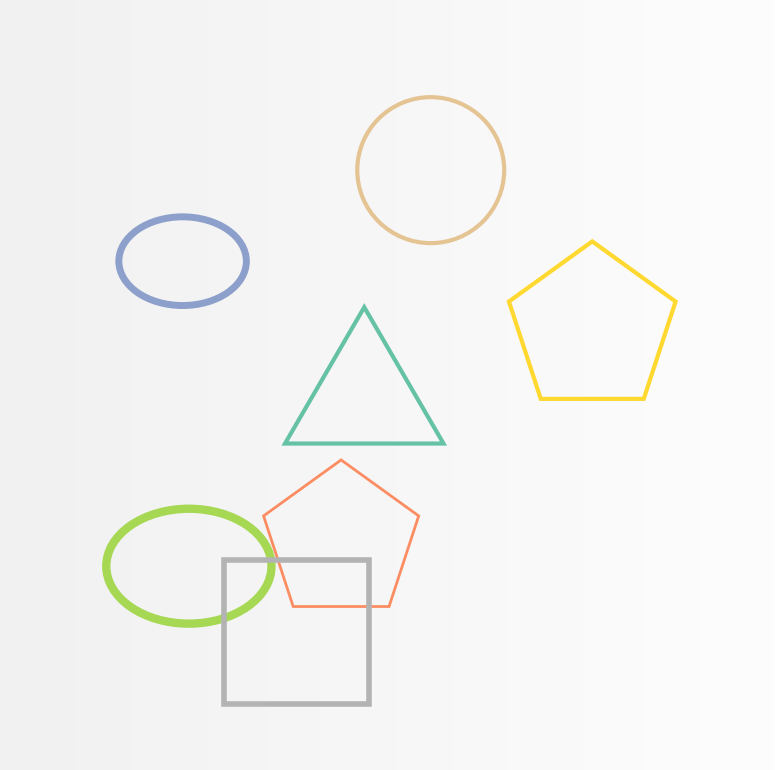[{"shape": "triangle", "thickness": 1.5, "radius": 0.59, "center": [0.47, 0.483]}, {"shape": "pentagon", "thickness": 1, "radius": 0.53, "center": [0.44, 0.297]}, {"shape": "oval", "thickness": 2.5, "radius": 0.41, "center": [0.236, 0.661]}, {"shape": "oval", "thickness": 3, "radius": 0.53, "center": [0.244, 0.265]}, {"shape": "pentagon", "thickness": 1.5, "radius": 0.57, "center": [0.764, 0.573]}, {"shape": "circle", "thickness": 1.5, "radius": 0.47, "center": [0.556, 0.779]}, {"shape": "square", "thickness": 2, "radius": 0.47, "center": [0.383, 0.179]}]